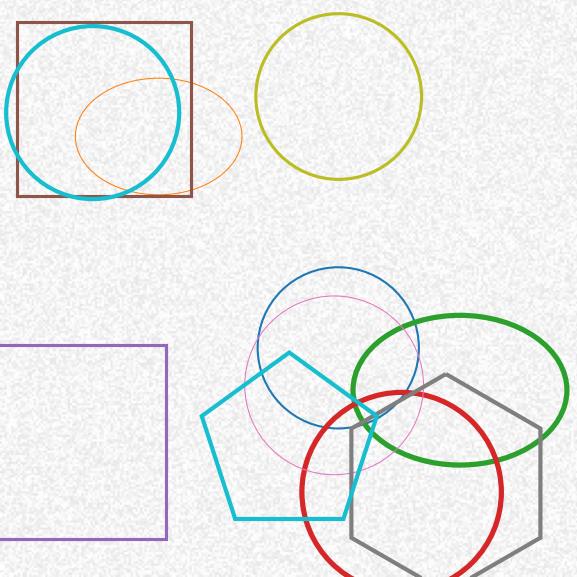[{"shape": "circle", "thickness": 1, "radius": 0.7, "center": [0.586, 0.397]}, {"shape": "oval", "thickness": 0.5, "radius": 0.72, "center": [0.275, 0.763]}, {"shape": "oval", "thickness": 2.5, "radius": 0.93, "center": [0.796, 0.323]}, {"shape": "circle", "thickness": 2.5, "radius": 0.86, "center": [0.695, 0.147]}, {"shape": "square", "thickness": 1.5, "radius": 0.84, "center": [0.118, 0.234]}, {"shape": "square", "thickness": 1.5, "radius": 0.75, "center": [0.181, 0.81]}, {"shape": "circle", "thickness": 0.5, "radius": 0.77, "center": [0.579, 0.332]}, {"shape": "hexagon", "thickness": 2, "radius": 0.95, "center": [0.772, 0.162]}, {"shape": "circle", "thickness": 1.5, "radius": 0.72, "center": [0.587, 0.832]}, {"shape": "pentagon", "thickness": 2, "radius": 0.8, "center": [0.501, 0.229]}, {"shape": "circle", "thickness": 2, "radius": 0.75, "center": [0.16, 0.804]}]